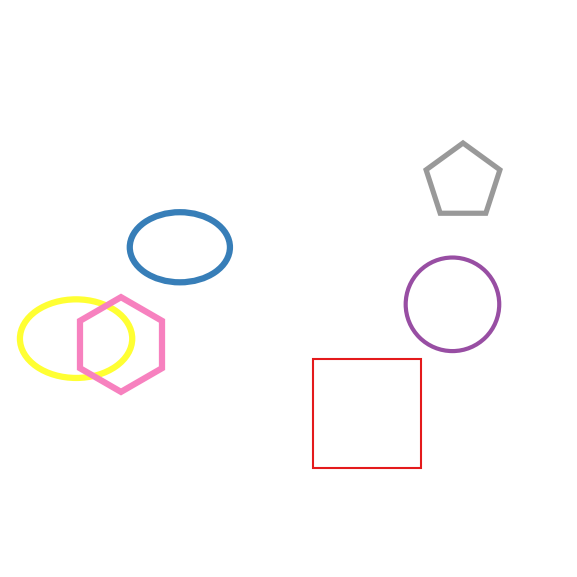[{"shape": "square", "thickness": 1, "radius": 0.47, "center": [0.635, 0.283]}, {"shape": "oval", "thickness": 3, "radius": 0.43, "center": [0.311, 0.571]}, {"shape": "circle", "thickness": 2, "radius": 0.4, "center": [0.783, 0.472]}, {"shape": "oval", "thickness": 3, "radius": 0.49, "center": [0.132, 0.413]}, {"shape": "hexagon", "thickness": 3, "radius": 0.41, "center": [0.21, 0.403]}, {"shape": "pentagon", "thickness": 2.5, "radius": 0.34, "center": [0.802, 0.684]}]